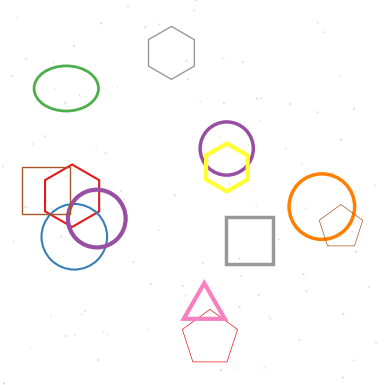[{"shape": "pentagon", "thickness": 0.5, "radius": 0.38, "center": [0.545, 0.121]}, {"shape": "hexagon", "thickness": 1.5, "radius": 0.41, "center": [0.187, 0.492]}, {"shape": "circle", "thickness": 1.5, "radius": 0.43, "center": [0.193, 0.385]}, {"shape": "oval", "thickness": 2, "radius": 0.42, "center": [0.172, 0.77]}, {"shape": "circle", "thickness": 2.5, "radius": 0.35, "center": [0.589, 0.614]}, {"shape": "circle", "thickness": 3, "radius": 0.37, "center": [0.251, 0.432]}, {"shape": "circle", "thickness": 2.5, "radius": 0.43, "center": [0.836, 0.463]}, {"shape": "hexagon", "thickness": 3, "radius": 0.31, "center": [0.589, 0.565]}, {"shape": "pentagon", "thickness": 0.5, "radius": 0.3, "center": [0.886, 0.409]}, {"shape": "square", "thickness": 1, "radius": 0.31, "center": [0.119, 0.506]}, {"shape": "triangle", "thickness": 3, "radius": 0.31, "center": [0.531, 0.203]}, {"shape": "square", "thickness": 2.5, "radius": 0.3, "center": [0.649, 0.375]}, {"shape": "hexagon", "thickness": 1, "radius": 0.34, "center": [0.445, 0.863]}]